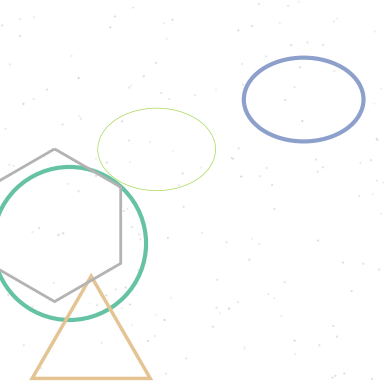[{"shape": "circle", "thickness": 3, "radius": 0.99, "center": [0.181, 0.368]}, {"shape": "oval", "thickness": 3, "radius": 0.78, "center": [0.789, 0.741]}, {"shape": "oval", "thickness": 0.5, "radius": 0.76, "center": [0.407, 0.612]}, {"shape": "triangle", "thickness": 2.5, "radius": 0.89, "center": [0.237, 0.106]}, {"shape": "hexagon", "thickness": 2, "radius": 0.99, "center": [0.142, 0.415]}]